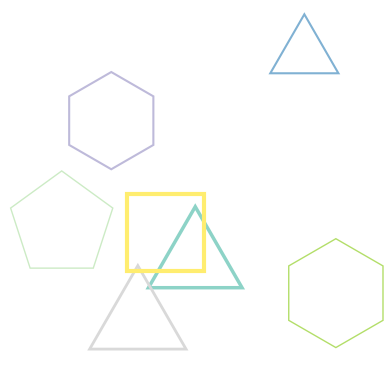[{"shape": "triangle", "thickness": 2.5, "radius": 0.7, "center": [0.507, 0.323]}, {"shape": "hexagon", "thickness": 1.5, "radius": 0.63, "center": [0.289, 0.687]}, {"shape": "triangle", "thickness": 1.5, "radius": 0.51, "center": [0.791, 0.861]}, {"shape": "hexagon", "thickness": 1, "radius": 0.71, "center": [0.872, 0.239]}, {"shape": "triangle", "thickness": 2, "radius": 0.72, "center": [0.358, 0.166]}, {"shape": "pentagon", "thickness": 1, "radius": 0.7, "center": [0.16, 0.416]}, {"shape": "square", "thickness": 3, "radius": 0.5, "center": [0.429, 0.395]}]